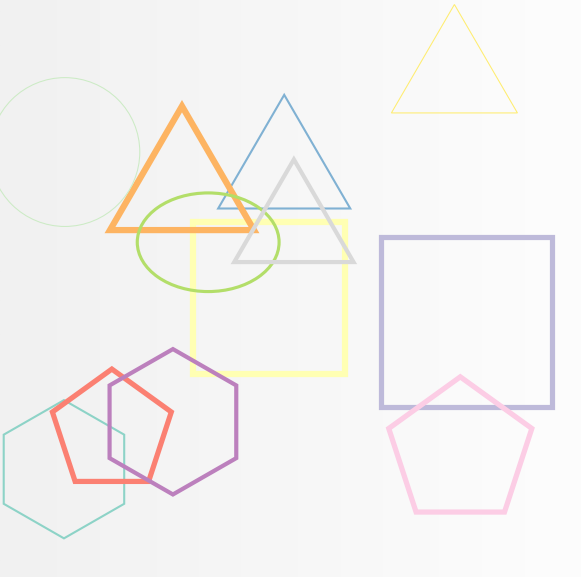[{"shape": "hexagon", "thickness": 1, "radius": 0.6, "center": [0.11, 0.187]}, {"shape": "square", "thickness": 3, "radius": 0.66, "center": [0.463, 0.483]}, {"shape": "square", "thickness": 2.5, "radius": 0.74, "center": [0.802, 0.441]}, {"shape": "pentagon", "thickness": 2.5, "radius": 0.54, "center": [0.192, 0.252]}, {"shape": "triangle", "thickness": 1, "radius": 0.66, "center": [0.489, 0.704]}, {"shape": "triangle", "thickness": 3, "radius": 0.72, "center": [0.313, 0.672]}, {"shape": "oval", "thickness": 1.5, "radius": 0.61, "center": [0.358, 0.58]}, {"shape": "pentagon", "thickness": 2.5, "radius": 0.65, "center": [0.792, 0.217]}, {"shape": "triangle", "thickness": 2, "radius": 0.59, "center": [0.506, 0.605]}, {"shape": "hexagon", "thickness": 2, "radius": 0.63, "center": [0.298, 0.269]}, {"shape": "circle", "thickness": 0.5, "radius": 0.64, "center": [0.112, 0.736]}, {"shape": "triangle", "thickness": 0.5, "radius": 0.63, "center": [0.782, 0.866]}]